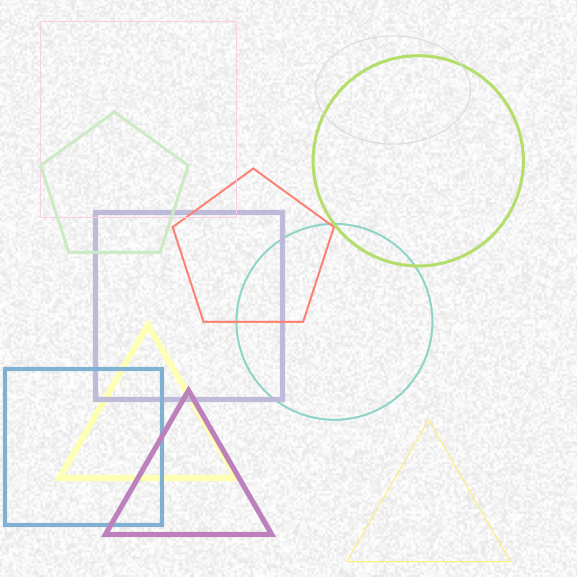[{"shape": "circle", "thickness": 1, "radius": 0.85, "center": [0.579, 0.442]}, {"shape": "triangle", "thickness": 3, "radius": 0.88, "center": [0.256, 0.26]}, {"shape": "square", "thickness": 2.5, "radius": 0.81, "center": [0.327, 0.47]}, {"shape": "pentagon", "thickness": 1, "radius": 0.73, "center": [0.439, 0.561]}, {"shape": "square", "thickness": 2, "radius": 0.68, "center": [0.144, 0.225]}, {"shape": "circle", "thickness": 1.5, "radius": 0.91, "center": [0.724, 0.721]}, {"shape": "square", "thickness": 0.5, "radius": 0.85, "center": [0.239, 0.793]}, {"shape": "oval", "thickness": 0.5, "radius": 0.67, "center": [0.681, 0.843]}, {"shape": "triangle", "thickness": 2.5, "radius": 0.83, "center": [0.327, 0.157]}, {"shape": "pentagon", "thickness": 1.5, "radius": 0.67, "center": [0.198, 0.671]}, {"shape": "triangle", "thickness": 0.5, "radius": 0.82, "center": [0.742, 0.108]}]